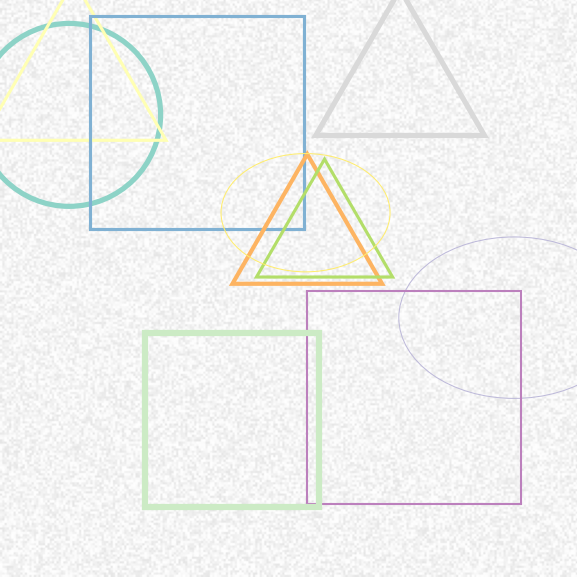[{"shape": "circle", "thickness": 2.5, "radius": 0.79, "center": [0.12, 0.8]}, {"shape": "triangle", "thickness": 1.5, "radius": 0.92, "center": [0.128, 0.848]}, {"shape": "oval", "thickness": 0.5, "radius": 1.0, "center": [0.89, 0.449]}, {"shape": "square", "thickness": 1.5, "radius": 0.92, "center": [0.341, 0.787]}, {"shape": "triangle", "thickness": 2, "radius": 0.75, "center": [0.532, 0.583]}, {"shape": "triangle", "thickness": 1.5, "radius": 0.68, "center": [0.562, 0.587]}, {"shape": "triangle", "thickness": 2.5, "radius": 0.84, "center": [0.693, 0.849]}, {"shape": "square", "thickness": 1, "radius": 0.92, "center": [0.717, 0.311]}, {"shape": "square", "thickness": 3, "radius": 0.75, "center": [0.401, 0.272]}, {"shape": "oval", "thickness": 0.5, "radius": 0.73, "center": [0.529, 0.631]}]